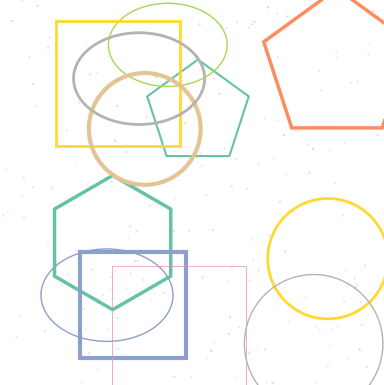[{"shape": "pentagon", "thickness": 1.5, "radius": 0.69, "center": [0.514, 0.707]}, {"shape": "hexagon", "thickness": 2.5, "radius": 0.87, "center": [0.293, 0.37]}, {"shape": "pentagon", "thickness": 2.5, "radius": 1.0, "center": [0.875, 0.83]}, {"shape": "oval", "thickness": 1, "radius": 0.86, "center": [0.278, 0.233]}, {"shape": "square", "thickness": 3, "radius": 0.69, "center": [0.345, 0.208]}, {"shape": "square", "thickness": 0.5, "radius": 0.87, "center": [0.465, 0.135]}, {"shape": "oval", "thickness": 1, "radius": 0.77, "center": [0.436, 0.883]}, {"shape": "square", "thickness": 2, "radius": 0.81, "center": [0.306, 0.783]}, {"shape": "circle", "thickness": 2, "radius": 0.78, "center": [0.852, 0.328]}, {"shape": "circle", "thickness": 3, "radius": 0.73, "center": [0.376, 0.665]}, {"shape": "oval", "thickness": 2, "radius": 0.85, "center": [0.361, 0.796]}, {"shape": "circle", "thickness": 1, "radius": 0.9, "center": [0.815, 0.107]}]